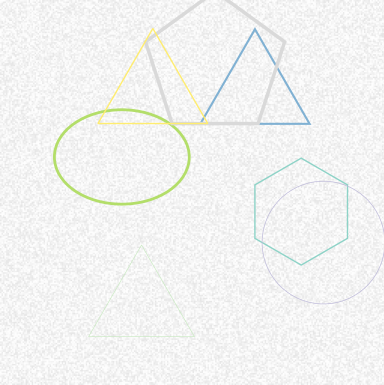[{"shape": "hexagon", "thickness": 1, "radius": 0.69, "center": [0.782, 0.45]}, {"shape": "circle", "thickness": 0.5, "radius": 0.8, "center": [0.84, 0.37]}, {"shape": "triangle", "thickness": 1.5, "radius": 0.82, "center": [0.662, 0.76]}, {"shape": "oval", "thickness": 2, "radius": 0.88, "center": [0.316, 0.592]}, {"shape": "pentagon", "thickness": 2.5, "radius": 0.95, "center": [0.559, 0.833]}, {"shape": "triangle", "thickness": 0.5, "radius": 0.79, "center": [0.368, 0.205]}, {"shape": "triangle", "thickness": 1, "radius": 0.82, "center": [0.397, 0.761]}]